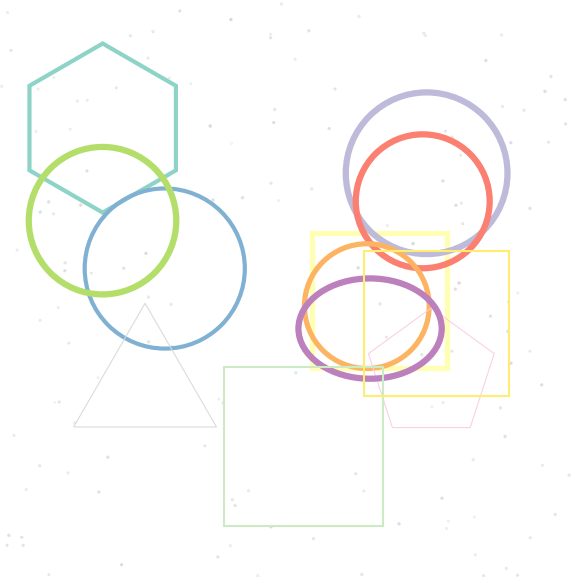[{"shape": "hexagon", "thickness": 2, "radius": 0.73, "center": [0.178, 0.777]}, {"shape": "square", "thickness": 2.5, "radius": 0.58, "center": [0.657, 0.478]}, {"shape": "circle", "thickness": 3, "radius": 0.7, "center": [0.739, 0.699]}, {"shape": "circle", "thickness": 3, "radius": 0.58, "center": [0.732, 0.651]}, {"shape": "circle", "thickness": 2, "radius": 0.69, "center": [0.285, 0.534]}, {"shape": "circle", "thickness": 2.5, "radius": 0.54, "center": [0.635, 0.469]}, {"shape": "circle", "thickness": 3, "radius": 0.64, "center": [0.178, 0.617]}, {"shape": "pentagon", "thickness": 0.5, "radius": 0.57, "center": [0.747, 0.351]}, {"shape": "triangle", "thickness": 0.5, "radius": 0.71, "center": [0.251, 0.331]}, {"shape": "oval", "thickness": 3, "radius": 0.62, "center": [0.641, 0.43]}, {"shape": "square", "thickness": 1, "radius": 0.69, "center": [0.525, 0.226]}, {"shape": "square", "thickness": 1, "radius": 0.63, "center": [0.756, 0.44]}]